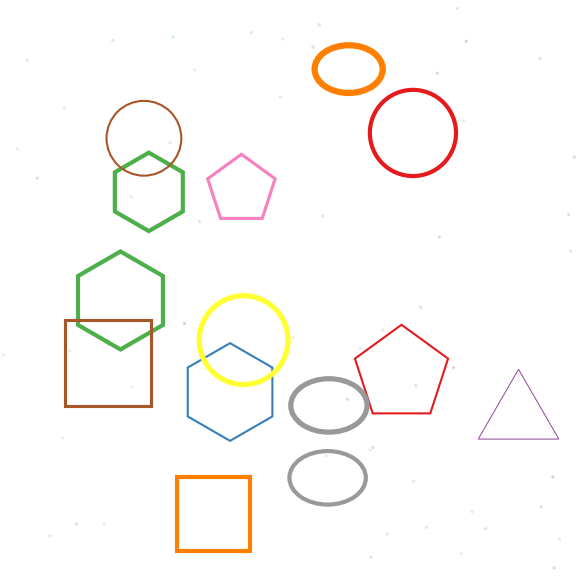[{"shape": "pentagon", "thickness": 1, "radius": 0.42, "center": [0.695, 0.352]}, {"shape": "circle", "thickness": 2, "radius": 0.37, "center": [0.715, 0.769]}, {"shape": "hexagon", "thickness": 1, "radius": 0.42, "center": [0.398, 0.32]}, {"shape": "hexagon", "thickness": 2, "radius": 0.42, "center": [0.209, 0.479]}, {"shape": "hexagon", "thickness": 2, "radius": 0.34, "center": [0.258, 0.667]}, {"shape": "triangle", "thickness": 0.5, "radius": 0.4, "center": [0.898, 0.279]}, {"shape": "oval", "thickness": 3, "radius": 0.3, "center": [0.604, 0.879]}, {"shape": "square", "thickness": 2, "radius": 0.32, "center": [0.37, 0.109]}, {"shape": "circle", "thickness": 2.5, "radius": 0.38, "center": [0.422, 0.41]}, {"shape": "square", "thickness": 1.5, "radius": 0.37, "center": [0.188, 0.37]}, {"shape": "circle", "thickness": 1, "radius": 0.32, "center": [0.249, 0.76]}, {"shape": "pentagon", "thickness": 1.5, "radius": 0.31, "center": [0.418, 0.671]}, {"shape": "oval", "thickness": 2, "radius": 0.33, "center": [0.567, 0.172]}, {"shape": "oval", "thickness": 2.5, "radius": 0.33, "center": [0.57, 0.297]}]